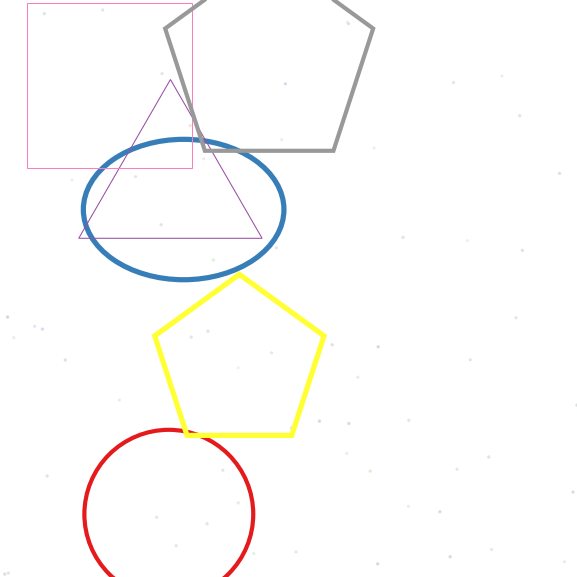[{"shape": "circle", "thickness": 2, "radius": 0.73, "center": [0.292, 0.109]}, {"shape": "oval", "thickness": 2.5, "radius": 0.87, "center": [0.318, 0.636]}, {"shape": "triangle", "thickness": 0.5, "radius": 0.92, "center": [0.295, 0.678]}, {"shape": "pentagon", "thickness": 2.5, "radius": 0.77, "center": [0.414, 0.37]}, {"shape": "square", "thickness": 0.5, "radius": 0.71, "center": [0.19, 0.852]}, {"shape": "pentagon", "thickness": 2, "radius": 0.95, "center": [0.466, 0.891]}]